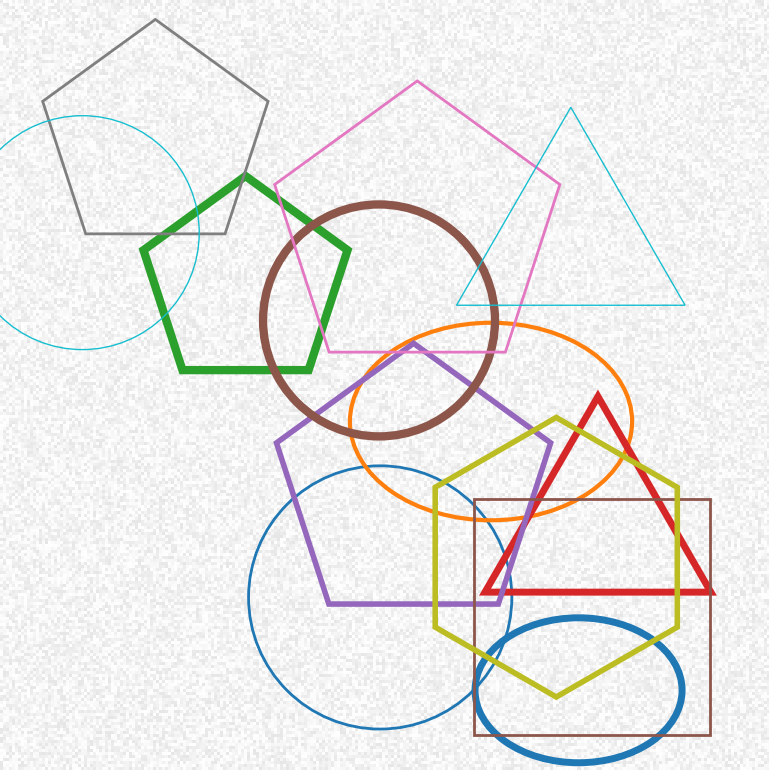[{"shape": "oval", "thickness": 2.5, "radius": 0.67, "center": [0.751, 0.104]}, {"shape": "circle", "thickness": 1, "radius": 0.85, "center": [0.494, 0.224]}, {"shape": "oval", "thickness": 1.5, "radius": 0.92, "center": [0.638, 0.453]}, {"shape": "pentagon", "thickness": 3, "radius": 0.7, "center": [0.319, 0.632]}, {"shape": "triangle", "thickness": 2.5, "radius": 0.85, "center": [0.777, 0.316]}, {"shape": "pentagon", "thickness": 2, "radius": 0.94, "center": [0.537, 0.367]}, {"shape": "square", "thickness": 1, "radius": 0.77, "center": [0.769, 0.199]}, {"shape": "circle", "thickness": 3, "radius": 0.75, "center": [0.492, 0.584]}, {"shape": "pentagon", "thickness": 1, "radius": 0.97, "center": [0.542, 0.7]}, {"shape": "pentagon", "thickness": 1, "radius": 0.77, "center": [0.202, 0.821]}, {"shape": "hexagon", "thickness": 2, "radius": 0.91, "center": [0.722, 0.276]}, {"shape": "triangle", "thickness": 0.5, "radius": 0.86, "center": [0.741, 0.689]}, {"shape": "circle", "thickness": 0.5, "radius": 0.76, "center": [0.107, 0.698]}]